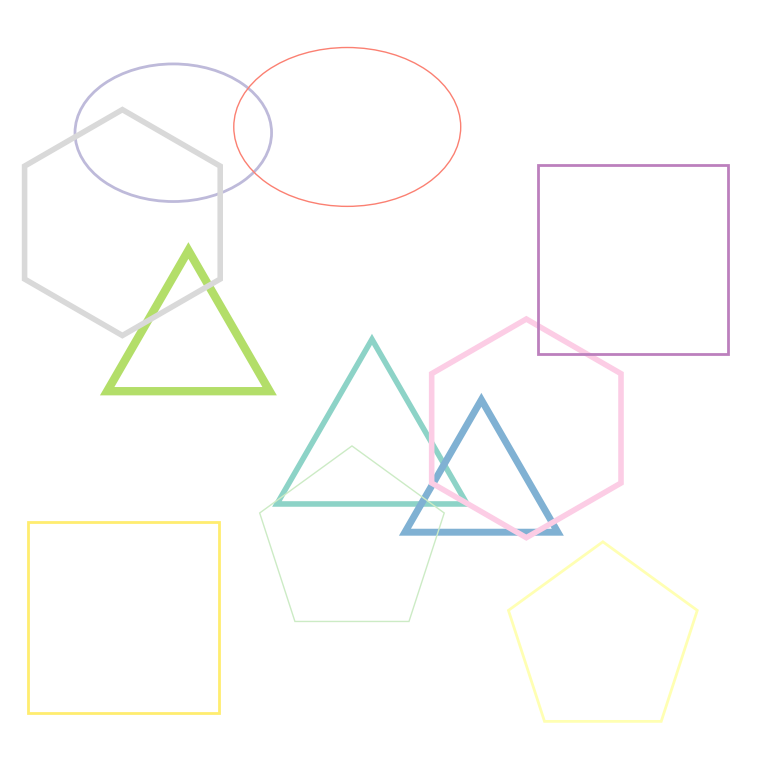[{"shape": "triangle", "thickness": 2, "radius": 0.71, "center": [0.483, 0.417]}, {"shape": "pentagon", "thickness": 1, "radius": 0.64, "center": [0.783, 0.167]}, {"shape": "oval", "thickness": 1, "radius": 0.64, "center": [0.225, 0.828]}, {"shape": "oval", "thickness": 0.5, "radius": 0.74, "center": [0.451, 0.835]}, {"shape": "triangle", "thickness": 2.5, "radius": 0.57, "center": [0.625, 0.366]}, {"shape": "triangle", "thickness": 3, "radius": 0.61, "center": [0.245, 0.553]}, {"shape": "hexagon", "thickness": 2, "radius": 0.71, "center": [0.684, 0.444]}, {"shape": "hexagon", "thickness": 2, "radius": 0.73, "center": [0.159, 0.711]}, {"shape": "square", "thickness": 1, "radius": 0.61, "center": [0.822, 0.662]}, {"shape": "pentagon", "thickness": 0.5, "radius": 0.63, "center": [0.457, 0.295]}, {"shape": "square", "thickness": 1, "radius": 0.62, "center": [0.161, 0.199]}]